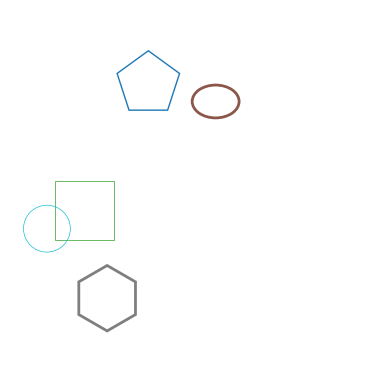[{"shape": "pentagon", "thickness": 1, "radius": 0.43, "center": [0.385, 0.783]}, {"shape": "square", "thickness": 0.5, "radius": 0.38, "center": [0.219, 0.452]}, {"shape": "oval", "thickness": 2, "radius": 0.3, "center": [0.56, 0.736]}, {"shape": "hexagon", "thickness": 2, "radius": 0.42, "center": [0.278, 0.225]}, {"shape": "circle", "thickness": 0.5, "radius": 0.3, "center": [0.122, 0.406]}]